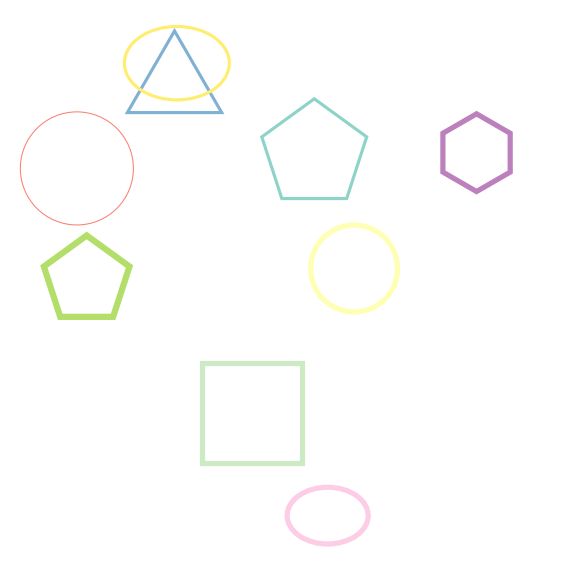[{"shape": "pentagon", "thickness": 1.5, "radius": 0.48, "center": [0.544, 0.733]}, {"shape": "circle", "thickness": 2.5, "radius": 0.38, "center": [0.613, 0.534]}, {"shape": "circle", "thickness": 0.5, "radius": 0.49, "center": [0.133, 0.708]}, {"shape": "triangle", "thickness": 1.5, "radius": 0.47, "center": [0.302, 0.851]}, {"shape": "pentagon", "thickness": 3, "radius": 0.39, "center": [0.15, 0.514]}, {"shape": "oval", "thickness": 2.5, "radius": 0.35, "center": [0.567, 0.106]}, {"shape": "hexagon", "thickness": 2.5, "radius": 0.34, "center": [0.825, 0.735]}, {"shape": "square", "thickness": 2.5, "radius": 0.43, "center": [0.436, 0.284]}, {"shape": "oval", "thickness": 1.5, "radius": 0.45, "center": [0.306, 0.89]}]